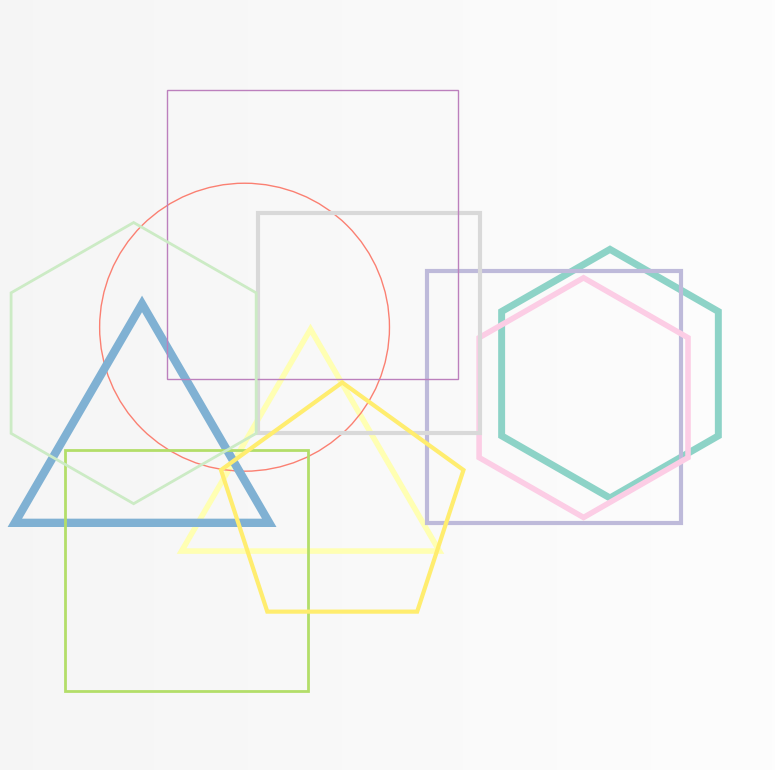[{"shape": "hexagon", "thickness": 2.5, "radius": 0.81, "center": [0.787, 0.515]}, {"shape": "triangle", "thickness": 2, "radius": 0.96, "center": [0.401, 0.38]}, {"shape": "square", "thickness": 1.5, "radius": 0.82, "center": [0.715, 0.485]}, {"shape": "circle", "thickness": 0.5, "radius": 0.93, "center": [0.316, 0.575]}, {"shape": "triangle", "thickness": 3, "radius": 0.95, "center": [0.183, 0.416]}, {"shape": "square", "thickness": 1, "radius": 0.78, "center": [0.241, 0.259]}, {"shape": "hexagon", "thickness": 2, "radius": 0.78, "center": [0.753, 0.484]}, {"shape": "square", "thickness": 1.5, "radius": 0.72, "center": [0.476, 0.58]}, {"shape": "square", "thickness": 0.5, "radius": 0.94, "center": [0.404, 0.695]}, {"shape": "hexagon", "thickness": 1, "radius": 0.91, "center": [0.172, 0.528]}, {"shape": "pentagon", "thickness": 1.5, "radius": 0.82, "center": [0.442, 0.339]}]